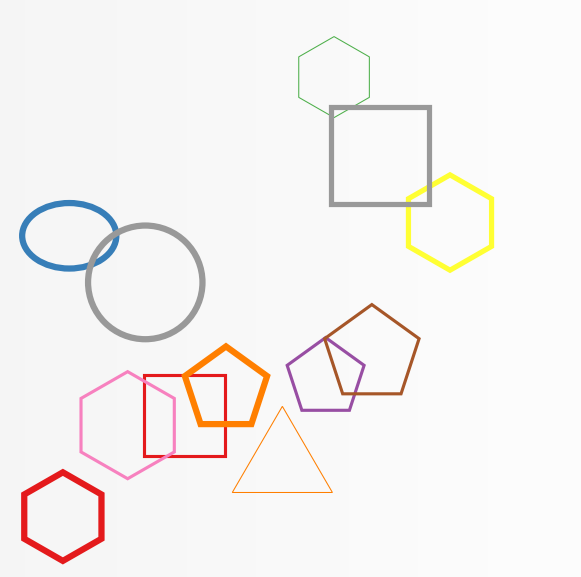[{"shape": "hexagon", "thickness": 3, "radius": 0.38, "center": [0.108, 0.105]}, {"shape": "square", "thickness": 1.5, "radius": 0.35, "center": [0.317, 0.279]}, {"shape": "oval", "thickness": 3, "radius": 0.41, "center": [0.119, 0.591]}, {"shape": "hexagon", "thickness": 0.5, "radius": 0.35, "center": [0.575, 0.866]}, {"shape": "pentagon", "thickness": 1.5, "radius": 0.35, "center": [0.56, 0.345]}, {"shape": "triangle", "thickness": 0.5, "radius": 0.5, "center": [0.486, 0.196]}, {"shape": "pentagon", "thickness": 3, "radius": 0.37, "center": [0.389, 0.325]}, {"shape": "hexagon", "thickness": 2.5, "radius": 0.41, "center": [0.774, 0.614]}, {"shape": "pentagon", "thickness": 1.5, "radius": 0.43, "center": [0.64, 0.386]}, {"shape": "hexagon", "thickness": 1.5, "radius": 0.46, "center": [0.22, 0.263]}, {"shape": "circle", "thickness": 3, "radius": 0.49, "center": [0.25, 0.51]}, {"shape": "square", "thickness": 2.5, "radius": 0.42, "center": [0.654, 0.73]}]